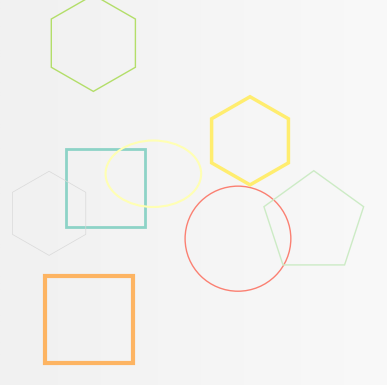[{"shape": "square", "thickness": 2, "radius": 0.51, "center": [0.272, 0.511]}, {"shape": "oval", "thickness": 1.5, "radius": 0.62, "center": [0.396, 0.549]}, {"shape": "circle", "thickness": 1, "radius": 0.68, "center": [0.614, 0.38]}, {"shape": "square", "thickness": 3, "radius": 0.57, "center": [0.229, 0.17]}, {"shape": "hexagon", "thickness": 1, "radius": 0.63, "center": [0.241, 0.888]}, {"shape": "hexagon", "thickness": 0.5, "radius": 0.55, "center": [0.127, 0.446]}, {"shape": "pentagon", "thickness": 1, "radius": 0.68, "center": [0.81, 0.421]}, {"shape": "hexagon", "thickness": 2.5, "radius": 0.57, "center": [0.645, 0.634]}]